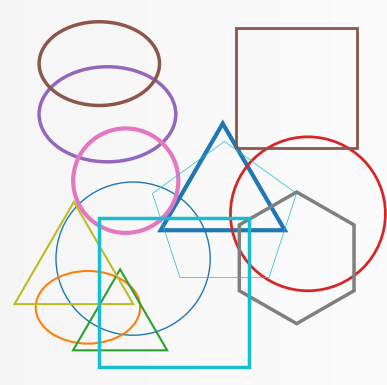[{"shape": "circle", "thickness": 1, "radius": 0.99, "center": [0.343, 0.328]}, {"shape": "triangle", "thickness": 3, "radius": 0.92, "center": [0.575, 0.494]}, {"shape": "oval", "thickness": 1.5, "radius": 0.67, "center": [0.227, 0.202]}, {"shape": "triangle", "thickness": 1.5, "radius": 0.7, "center": [0.31, 0.16]}, {"shape": "circle", "thickness": 2, "radius": 1.0, "center": [0.795, 0.445]}, {"shape": "oval", "thickness": 2.5, "radius": 0.88, "center": [0.277, 0.703]}, {"shape": "square", "thickness": 2, "radius": 0.78, "center": [0.766, 0.771]}, {"shape": "oval", "thickness": 2.5, "radius": 0.78, "center": [0.256, 0.835]}, {"shape": "circle", "thickness": 3, "radius": 0.68, "center": [0.325, 0.531]}, {"shape": "hexagon", "thickness": 2.5, "radius": 0.85, "center": [0.766, 0.33]}, {"shape": "triangle", "thickness": 1.5, "radius": 0.89, "center": [0.191, 0.299]}, {"shape": "square", "thickness": 2.5, "radius": 0.97, "center": [0.45, 0.241]}, {"shape": "pentagon", "thickness": 0.5, "radius": 0.98, "center": [0.579, 0.437]}]